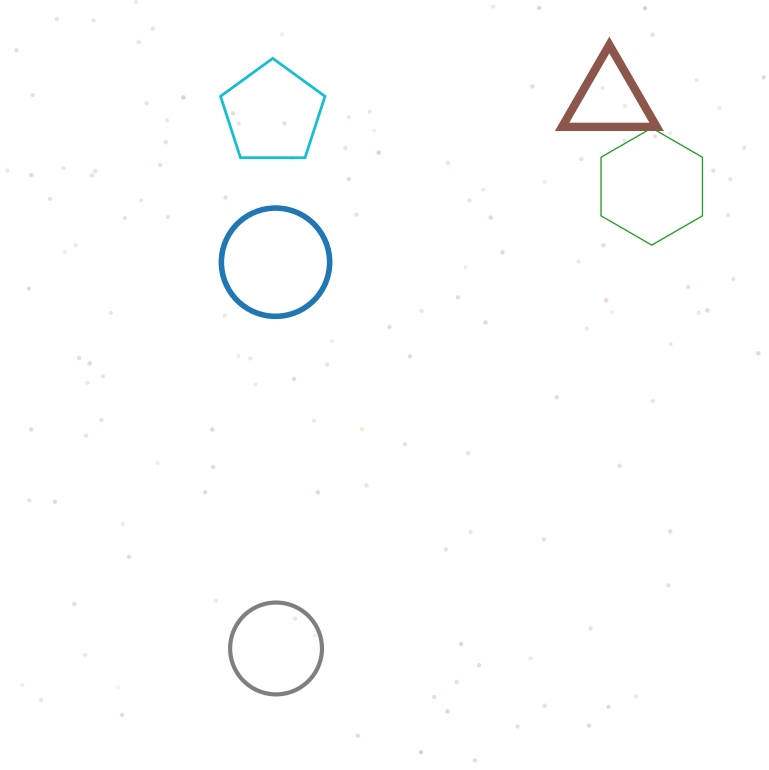[{"shape": "circle", "thickness": 2, "radius": 0.35, "center": [0.358, 0.659]}, {"shape": "hexagon", "thickness": 0.5, "radius": 0.38, "center": [0.846, 0.758]}, {"shape": "triangle", "thickness": 3, "radius": 0.35, "center": [0.791, 0.871]}, {"shape": "circle", "thickness": 1.5, "radius": 0.3, "center": [0.359, 0.158]}, {"shape": "pentagon", "thickness": 1, "radius": 0.36, "center": [0.354, 0.853]}]